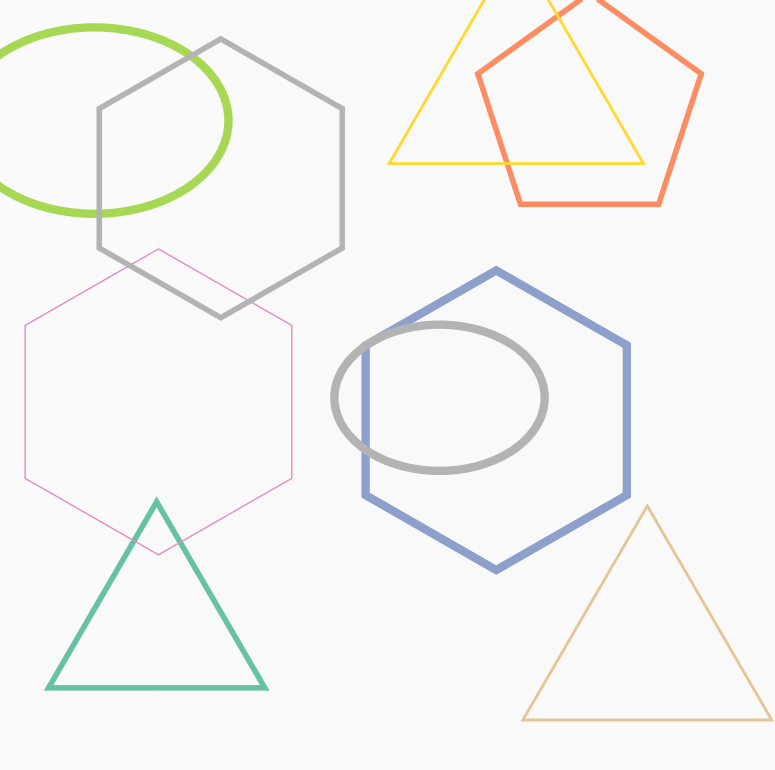[{"shape": "triangle", "thickness": 2, "radius": 0.81, "center": [0.202, 0.187]}, {"shape": "pentagon", "thickness": 2, "radius": 0.76, "center": [0.761, 0.857]}, {"shape": "hexagon", "thickness": 3, "radius": 0.97, "center": [0.64, 0.454]}, {"shape": "hexagon", "thickness": 0.5, "radius": 0.99, "center": [0.204, 0.478]}, {"shape": "oval", "thickness": 3, "radius": 0.86, "center": [0.122, 0.843]}, {"shape": "triangle", "thickness": 1, "radius": 0.95, "center": [0.666, 0.882]}, {"shape": "triangle", "thickness": 1, "radius": 0.93, "center": [0.835, 0.158]}, {"shape": "oval", "thickness": 3, "radius": 0.68, "center": [0.567, 0.483]}, {"shape": "hexagon", "thickness": 2, "radius": 0.91, "center": [0.285, 0.768]}]